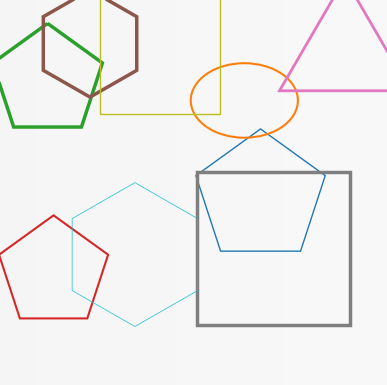[{"shape": "pentagon", "thickness": 1, "radius": 0.88, "center": [0.672, 0.49]}, {"shape": "oval", "thickness": 1.5, "radius": 0.69, "center": [0.631, 0.739]}, {"shape": "pentagon", "thickness": 2.5, "radius": 0.74, "center": [0.123, 0.79]}, {"shape": "pentagon", "thickness": 1.5, "radius": 0.74, "center": [0.138, 0.293]}, {"shape": "hexagon", "thickness": 2.5, "radius": 0.7, "center": [0.232, 0.887]}, {"shape": "triangle", "thickness": 2, "radius": 0.97, "center": [0.89, 0.862]}, {"shape": "square", "thickness": 2.5, "radius": 0.99, "center": [0.706, 0.354]}, {"shape": "square", "thickness": 1, "radius": 0.77, "center": [0.412, 0.86]}, {"shape": "hexagon", "thickness": 0.5, "radius": 0.93, "center": [0.348, 0.339]}]